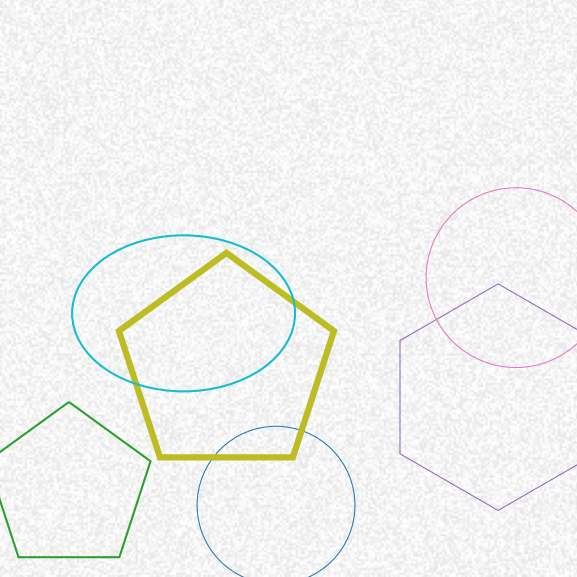[{"shape": "circle", "thickness": 0.5, "radius": 0.68, "center": [0.478, 0.124]}, {"shape": "pentagon", "thickness": 1, "radius": 0.74, "center": [0.119, 0.154]}, {"shape": "hexagon", "thickness": 0.5, "radius": 0.98, "center": [0.863, 0.311]}, {"shape": "circle", "thickness": 0.5, "radius": 0.78, "center": [0.893, 0.518]}, {"shape": "pentagon", "thickness": 3, "radius": 0.98, "center": [0.392, 0.366]}, {"shape": "oval", "thickness": 1, "radius": 0.97, "center": [0.318, 0.457]}]